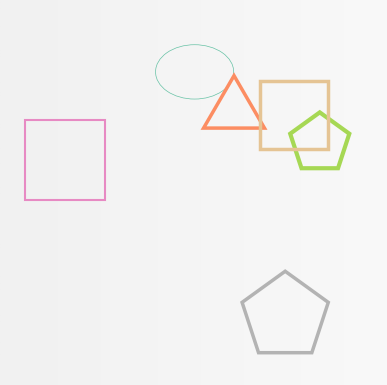[{"shape": "oval", "thickness": 0.5, "radius": 0.5, "center": [0.502, 0.813]}, {"shape": "triangle", "thickness": 2.5, "radius": 0.45, "center": [0.604, 0.713]}, {"shape": "square", "thickness": 1.5, "radius": 0.52, "center": [0.167, 0.585]}, {"shape": "pentagon", "thickness": 3, "radius": 0.4, "center": [0.825, 0.628]}, {"shape": "square", "thickness": 2.5, "radius": 0.44, "center": [0.759, 0.702]}, {"shape": "pentagon", "thickness": 2.5, "radius": 0.58, "center": [0.736, 0.178]}]